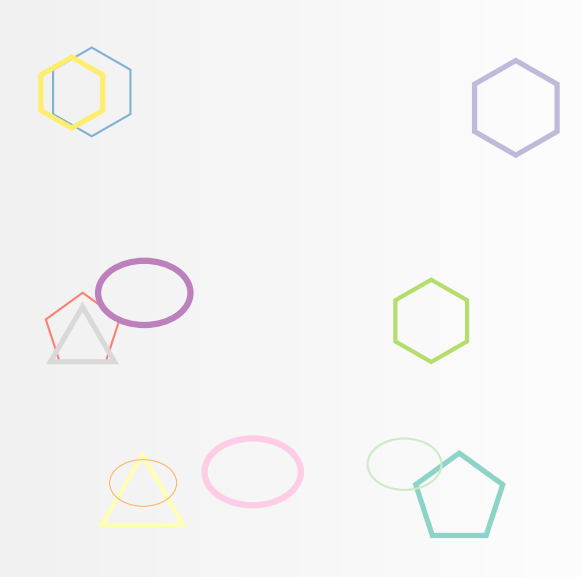[{"shape": "pentagon", "thickness": 2.5, "radius": 0.39, "center": [0.79, 0.136]}, {"shape": "triangle", "thickness": 2, "radius": 0.4, "center": [0.245, 0.131]}, {"shape": "hexagon", "thickness": 2.5, "radius": 0.41, "center": [0.887, 0.812]}, {"shape": "pentagon", "thickness": 1, "radius": 0.33, "center": [0.142, 0.425]}, {"shape": "hexagon", "thickness": 1, "radius": 0.38, "center": [0.158, 0.84]}, {"shape": "oval", "thickness": 0.5, "radius": 0.29, "center": [0.246, 0.163]}, {"shape": "hexagon", "thickness": 2, "radius": 0.36, "center": [0.742, 0.444]}, {"shape": "oval", "thickness": 3, "radius": 0.41, "center": [0.435, 0.182]}, {"shape": "triangle", "thickness": 2.5, "radius": 0.32, "center": [0.142, 0.404]}, {"shape": "oval", "thickness": 3, "radius": 0.4, "center": [0.248, 0.492]}, {"shape": "oval", "thickness": 1, "radius": 0.32, "center": [0.696, 0.195]}, {"shape": "hexagon", "thickness": 2.5, "radius": 0.31, "center": [0.123, 0.839]}]